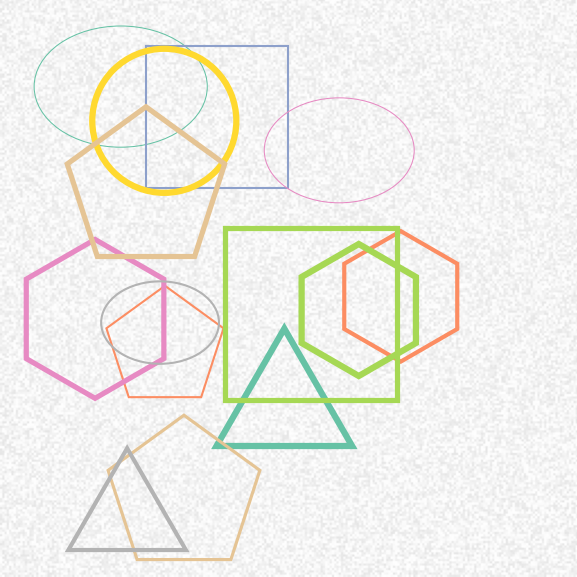[{"shape": "triangle", "thickness": 3, "radius": 0.68, "center": [0.492, 0.295]}, {"shape": "oval", "thickness": 0.5, "radius": 0.75, "center": [0.209, 0.849]}, {"shape": "hexagon", "thickness": 2, "radius": 0.56, "center": [0.694, 0.486]}, {"shape": "pentagon", "thickness": 1, "radius": 0.53, "center": [0.286, 0.398]}, {"shape": "square", "thickness": 1, "radius": 0.62, "center": [0.376, 0.796]}, {"shape": "hexagon", "thickness": 2.5, "radius": 0.69, "center": [0.165, 0.447]}, {"shape": "oval", "thickness": 0.5, "radius": 0.65, "center": [0.587, 0.739]}, {"shape": "square", "thickness": 2.5, "radius": 0.75, "center": [0.539, 0.455]}, {"shape": "hexagon", "thickness": 3, "radius": 0.57, "center": [0.621, 0.462]}, {"shape": "circle", "thickness": 3, "radius": 0.62, "center": [0.284, 0.79]}, {"shape": "pentagon", "thickness": 1.5, "radius": 0.69, "center": [0.319, 0.142]}, {"shape": "pentagon", "thickness": 2.5, "radius": 0.72, "center": [0.253, 0.671]}, {"shape": "triangle", "thickness": 2, "radius": 0.59, "center": [0.22, 0.105]}, {"shape": "oval", "thickness": 1, "radius": 0.51, "center": [0.277, 0.441]}]